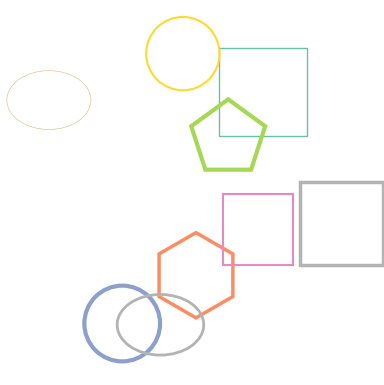[{"shape": "square", "thickness": 1, "radius": 0.57, "center": [0.683, 0.762]}, {"shape": "hexagon", "thickness": 2.5, "radius": 0.55, "center": [0.509, 0.285]}, {"shape": "circle", "thickness": 3, "radius": 0.49, "center": [0.317, 0.16]}, {"shape": "square", "thickness": 1.5, "radius": 0.46, "center": [0.67, 0.404]}, {"shape": "pentagon", "thickness": 3, "radius": 0.5, "center": [0.593, 0.641]}, {"shape": "circle", "thickness": 1.5, "radius": 0.48, "center": [0.475, 0.861]}, {"shape": "oval", "thickness": 0.5, "radius": 0.55, "center": [0.127, 0.74]}, {"shape": "oval", "thickness": 2, "radius": 0.56, "center": [0.417, 0.156]}, {"shape": "square", "thickness": 2.5, "radius": 0.54, "center": [0.888, 0.419]}]